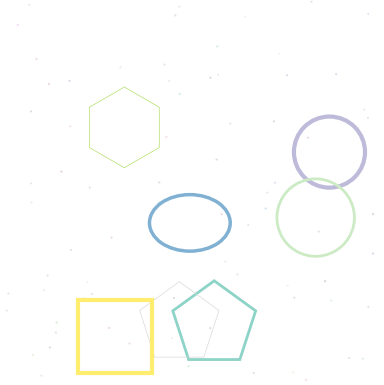[{"shape": "pentagon", "thickness": 2, "radius": 0.57, "center": [0.556, 0.158]}, {"shape": "circle", "thickness": 3, "radius": 0.46, "center": [0.856, 0.605]}, {"shape": "oval", "thickness": 2.5, "radius": 0.52, "center": [0.493, 0.421]}, {"shape": "hexagon", "thickness": 0.5, "radius": 0.52, "center": [0.323, 0.669]}, {"shape": "pentagon", "thickness": 0.5, "radius": 0.54, "center": [0.466, 0.16]}, {"shape": "circle", "thickness": 2, "radius": 0.5, "center": [0.82, 0.435]}, {"shape": "square", "thickness": 3, "radius": 0.48, "center": [0.299, 0.125]}]